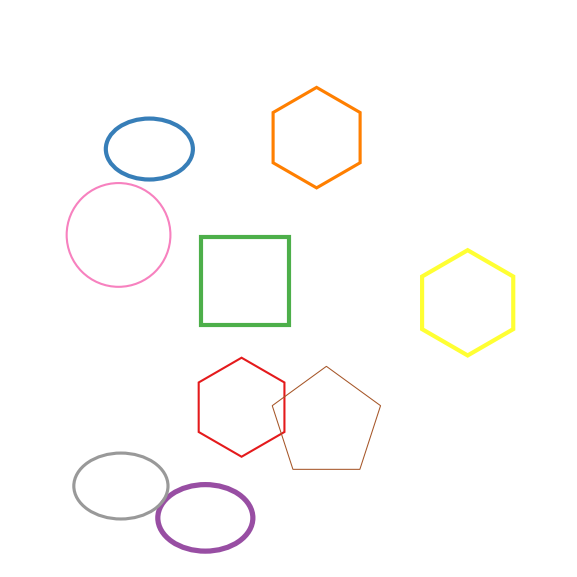[{"shape": "hexagon", "thickness": 1, "radius": 0.43, "center": [0.418, 0.294]}, {"shape": "oval", "thickness": 2, "radius": 0.38, "center": [0.259, 0.741]}, {"shape": "square", "thickness": 2, "radius": 0.38, "center": [0.425, 0.512]}, {"shape": "oval", "thickness": 2.5, "radius": 0.41, "center": [0.356, 0.102]}, {"shape": "hexagon", "thickness": 1.5, "radius": 0.43, "center": [0.548, 0.761]}, {"shape": "hexagon", "thickness": 2, "radius": 0.46, "center": [0.81, 0.475]}, {"shape": "pentagon", "thickness": 0.5, "radius": 0.49, "center": [0.565, 0.266]}, {"shape": "circle", "thickness": 1, "radius": 0.45, "center": [0.205, 0.592]}, {"shape": "oval", "thickness": 1.5, "radius": 0.41, "center": [0.209, 0.158]}]